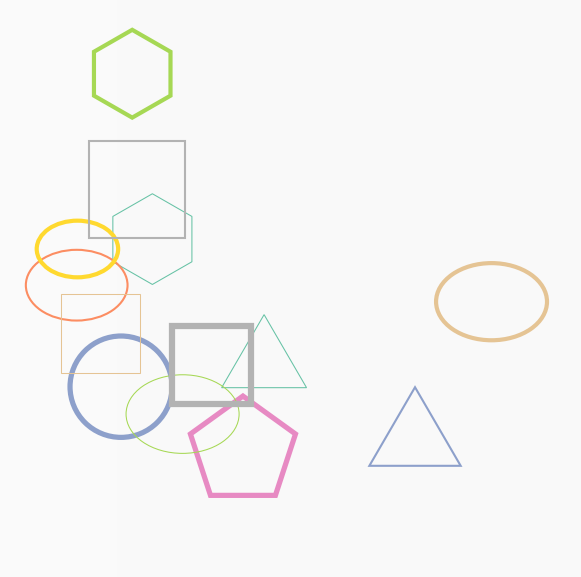[{"shape": "hexagon", "thickness": 0.5, "radius": 0.39, "center": [0.262, 0.585]}, {"shape": "triangle", "thickness": 0.5, "radius": 0.42, "center": [0.454, 0.37]}, {"shape": "oval", "thickness": 1, "radius": 0.44, "center": [0.132, 0.505]}, {"shape": "triangle", "thickness": 1, "radius": 0.45, "center": [0.714, 0.238]}, {"shape": "circle", "thickness": 2.5, "radius": 0.44, "center": [0.208, 0.33]}, {"shape": "pentagon", "thickness": 2.5, "radius": 0.48, "center": [0.418, 0.218]}, {"shape": "hexagon", "thickness": 2, "radius": 0.38, "center": [0.227, 0.871]}, {"shape": "oval", "thickness": 0.5, "radius": 0.49, "center": [0.314, 0.282]}, {"shape": "oval", "thickness": 2, "radius": 0.35, "center": [0.133, 0.568]}, {"shape": "oval", "thickness": 2, "radius": 0.48, "center": [0.846, 0.477]}, {"shape": "square", "thickness": 0.5, "radius": 0.34, "center": [0.173, 0.421]}, {"shape": "square", "thickness": 1, "radius": 0.42, "center": [0.236, 0.671]}, {"shape": "square", "thickness": 3, "radius": 0.34, "center": [0.363, 0.367]}]